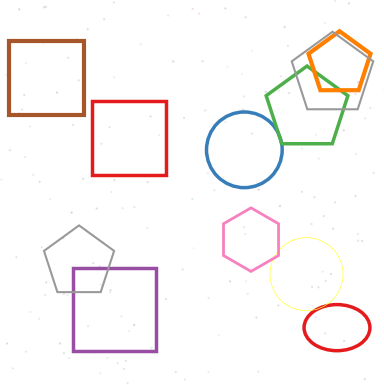[{"shape": "square", "thickness": 2.5, "radius": 0.48, "center": [0.335, 0.641]}, {"shape": "oval", "thickness": 2.5, "radius": 0.43, "center": [0.875, 0.149]}, {"shape": "circle", "thickness": 2.5, "radius": 0.49, "center": [0.635, 0.611]}, {"shape": "pentagon", "thickness": 2.5, "radius": 0.56, "center": [0.797, 0.717]}, {"shape": "square", "thickness": 2.5, "radius": 0.54, "center": [0.297, 0.196]}, {"shape": "pentagon", "thickness": 3, "radius": 0.42, "center": [0.882, 0.834]}, {"shape": "circle", "thickness": 0.5, "radius": 0.47, "center": [0.796, 0.288]}, {"shape": "square", "thickness": 3, "radius": 0.49, "center": [0.12, 0.797]}, {"shape": "hexagon", "thickness": 2, "radius": 0.41, "center": [0.652, 0.378]}, {"shape": "pentagon", "thickness": 1.5, "radius": 0.48, "center": [0.205, 0.319]}, {"shape": "pentagon", "thickness": 1.5, "radius": 0.56, "center": [0.864, 0.806]}]